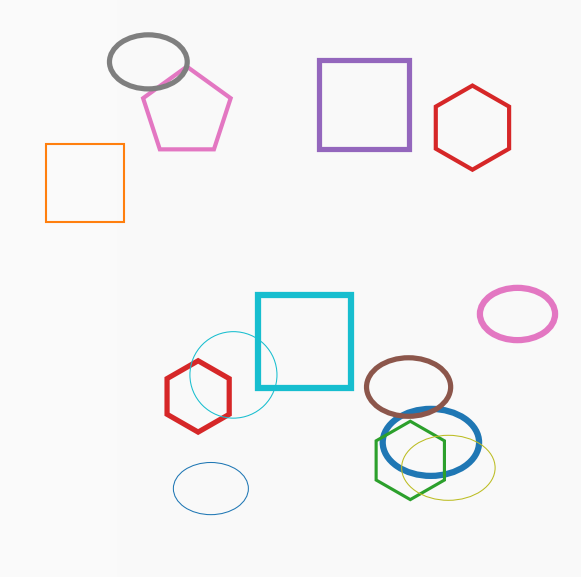[{"shape": "oval", "thickness": 0.5, "radius": 0.32, "center": [0.363, 0.153]}, {"shape": "oval", "thickness": 3, "radius": 0.41, "center": [0.741, 0.233]}, {"shape": "square", "thickness": 1, "radius": 0.34, "center": [0.146, 0.681]}, {"shape": "hexagon", "thickness": 1.5, "radius": 0.34, "center": [0.706, 0.202]}, {"shape": "hexagon", "thickness": 2.5, "radius": 0.31, "center": [0.341, 0.313]}, {"shape": "hexagon", "thickness": 2, "radius": 0.36, "center": [0.813, 0.778]}, {"shape": "square", "thickness": 2.5, "radius": 0.38, "center": [0.627, 0.818]}, {"shape": "oval", "thickness": 2.5, "radius": 0.36, "center": [0.703, 0.329]}, {"shape": "oval", "thickness": 3, "radius": 0.32, "center": [0.89, 0.455]}, {"shape": "pentagon", "thickness": 2, "radius": 0.4, "center": [0.322, 0.805]}, {"shape": "oval", "thickness": 2.5, "radius": 0.33, "center": [0.255, 0.892]}, {"shape": "oval", "thickness": 0.5, "radius": 0.4, "center": [0.771, 0.189]}, {"shape": "circle", "thickness": 0.5, "radius": 0.37, "center": [0.402, 0.35]}, {"shape": "square", "thickness": 3, "radius": 0.4, "center": [0.523, 0.407]}]